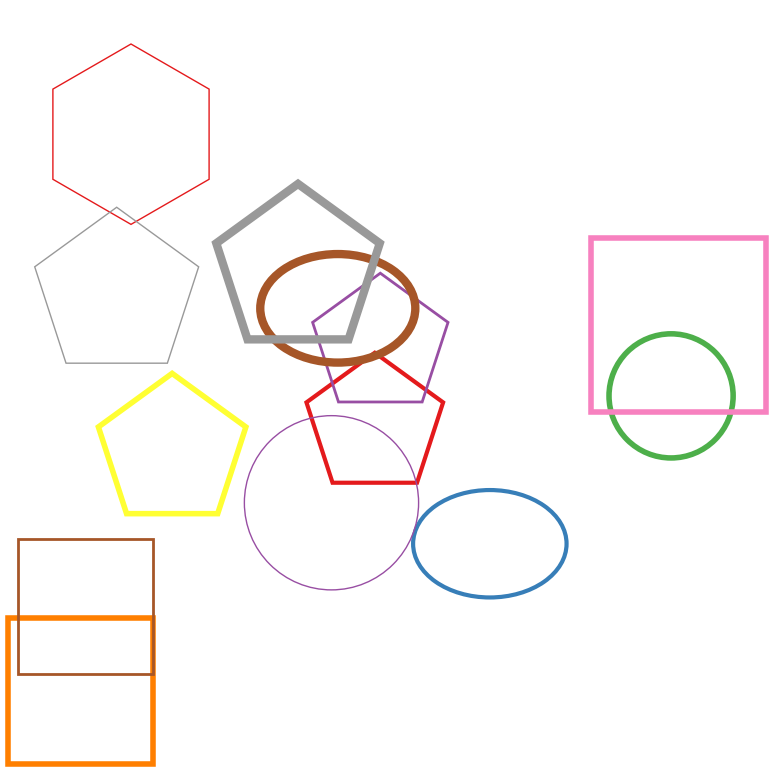[{"shape": "hexagon", "thickness": 0.5, "radius": 0.59, "center": [0.17, 0.826]}, {"shape": "pentagon", "thickness": 1.5, "radius": 0.47, "center": [0.487, 0.449]}, {"shape": "oval", "thickness": 1.5, "radius": 0.5, "center": [0.636, 0.294]}, {"shape": "circle", "thickness": 2, "radius": 0.4, "center": [0.872, 0.486]}, {"shape": "circle", "thickness": 0.5, "radius": 0.57, "center": [0.43, 0.347]}, {"shape": "pentagon", "thickness": 1, "radius": 0.46, "center": [0.494, 0.553]}, {"shape": "square", "thickness": 2, "radius": 0.47, "center": [0.105, 0.103]}, {"shape": "pentagon", "thickness": 2, "radius": 0.5, "center": [0.224, 0.414]}, {"shape": "square", "thickness": 1, "radius": 0.44, "center": [0.112, 0.212]}, {"shape": "oval", "thickness": 3, "radius": 0.5, "center": [0.439, 0.6]}, {"shape": "square", "thickness": 2, "radius": 0.57, "center": [0.881, 0.578]}, {"shape": "pentagon", "thickness": 3, "radius": 0.56, "center": [0.387, 0.65]}, {"shape": "pentagon", "thickness": 0.5, "radius": 0.56, "center": [0.152, 0.619]}]